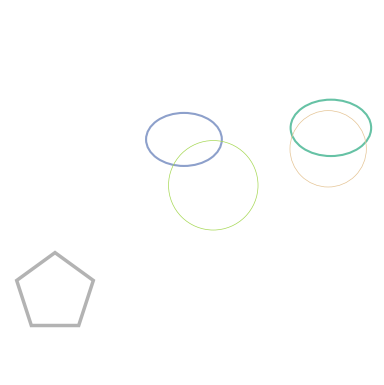[{"shape": "oval", "thickness": 1.5, "radius": 0.52, "center": [0.859, 0.668]}, {"shape": "oval", "thickness": 1.5, "radius": 0.49, "center": [0.478, 0.638]}, {"shape": "circle", "thickness": 0.5, "radius": 0.58, "center": [0.554, 0.519]}, {"shape": "circle", "thickness": 0.5, "radius": 0.5, "center": [0.852, 0.613]}, {"shape": "pentagon", "thickness": 2.5, "radius": 0.52, "center": [0.143, 0.239]}]